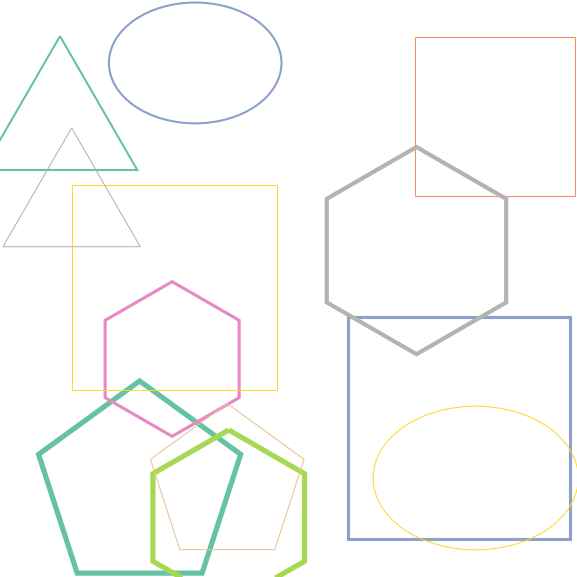[{"shape": "pentagon", "thickness": 2.5, "radius": 0.92, "center": [0.242, 0.156]}, {"shape": "triangle", "thickness": 1, "radius": 0.77, "center": [0.104, 0.782]}, {"shape": "square", "thickness": 0.5, "radius": 0.69, "center": [0.857, 0.798]}, {"shape": "square", "thickness": 1.5, "radius": 0.96, "center": [0.795, 0.258]}, {"shape": "oval", "thickness": 1, "radius": 0.75, "center": [0.338, 0.89]}, {"shape": "hexagon", "thickness": 1.5, "radius": 0.67, "center": [0.298, 0.377]}, {"shape": "hexagon", "thickness": 2.5, "radius": 0.76, "center": [0.396, 0.103]}, {"shape": "square", "thickness": 0.5, "radius": 0.89, "center": [0.302, 0.501]}, {"shape": "oval", "thickness": 0.5, "radius": 0.89, "center": [0.824, 0.171]}, {"shape": "pentagon", "thickness": 0.5, "radius": 0.7, "center": [0.394, 0.161]}, {"shape": "triangle", "thickness": 0.5, "radius": 0.69, "center": [0.124, 0.641]}, {"shape": "hexagon", "thickness": 2, "radius": 0.9, "center": [0.721, 0.565]}]